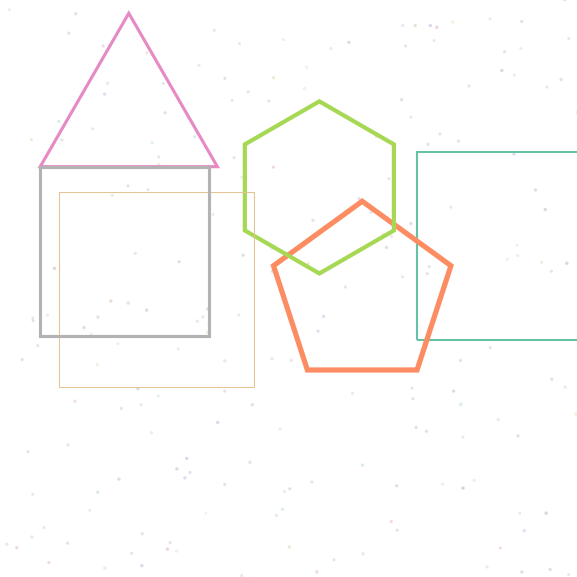[{"shape": "square", "thickness": 1, "radius": 0.81, "center": [0.884, 0.574]}, {"shape": "pentagon", "thickness": 2.5, "radius": 0.81, "center": [0.627, 0.489]}, {"shape": "triangle", "thickness": 1.5, "radius": 0.89, "center": [0.223, 0.799]}, {"shape": "hexagon", "thickness": 2, "radius": 0.75, "center": [0.553, 0.675]}, {"shape": "square", "thickness": 0.5, "radius": 0.85, "center": [0.271, 0.498]}, {"shape": "square", "thickness": 1.5, "radius": 0.73, "center": [0.216, 0.563]}]